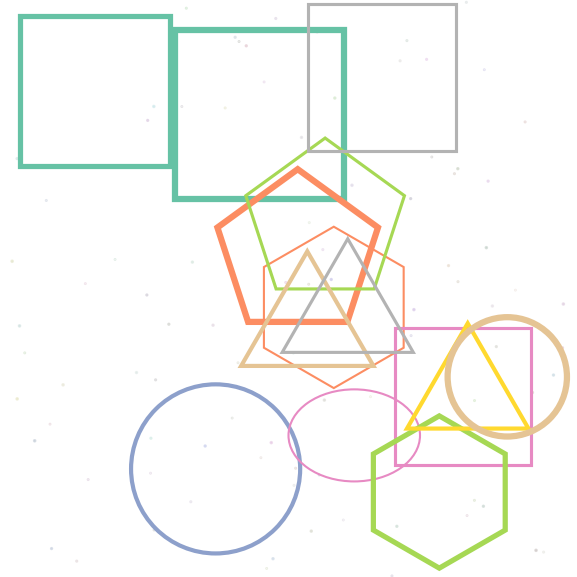[{"shape": "square", "thickness": 2.5, "radius": 0.65, "center": [0.165, 0.841]}, {"shape": "square", "thickness": 3, "radius": 0.73, "center": [0.45, 0.801]}, {"shape": "pentagon", "thickness": 3, "radius": 0.73, "center": [0.516, 0.56]}, {"shape": "hexagon", "thickness": 1, "radius": 0.7, "center": [0.578, 0.467]}, {"shape": "circle", "thickness": 2, "radius": 0.73, "center": [0.373, 0.187]}, {"shape": "oval", "thickness": 1, "radius": 0.57, "center": [0.613, 0.245]}, {"shape": "square", "thickness": 1.5, "radius": 0.59, "center": [0.802, 0.312]}, {"shape": "hexagon", "thickness": 2.5, "radius": 0.66, "center": [0.761, 0.147]}, {"shape": "pentagon", "thickness": 1.5, "radius": 0.72, "center": [0.563, 0.616]}, {"shape": "triangle", "thickness": 2, "radius": 0.61, "center": [0.81, 0.318]}, {"shape": "circle", "thickness": 3, "radius": 0.52, "center": [0.878, 0.347]}, {"shape": "triangle", "thickness": 2, "radius": 0.66, "center": [0.532, 0.432]}, {"shape": "triangle", "thickness": 1.5, "radius": 0.66, "center": [0.602, 0.455]}, {"shape": "square", "thickness": 1.5, "radius": 0.64, "center": [0.662, 0.865]}]